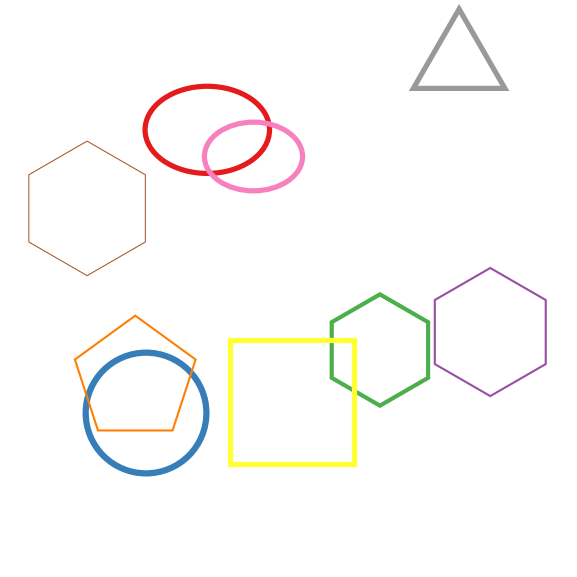[{"shape": "oval", "thickness": 2.5, "radius": 0.54, "center": [0.359, 0.774]}, {"shape": "circle", "thickness": 3, "radius": 0.52, "center": [0.253, 0.284]}, {"shape": "hexagon", "thickness": 2, "radius": 0.48, "center": [0.658, 0.393]}, {"shape": "hexagon", "thickness": 1, "radius": 0.55, "center": [0.849, 0.424]}, {"shape": "pentagon", "thickness": 1, "radius": 0.55, "center": [0.234, 0.343]}, {"shape": "square", "thickness": 2.5, "radius": 0.54, "center": [0.506, 0.303]}, {"shape": "hexagon", "thickness": 0.5, "radius": 0.58, "center": [0.151, 0.638]}, {"shape": "oval", "thickness": 2.5, "radius": 0.42, "center": [0.439, 0.728]}, {"shape": "triangle", "thickness": 2.5, "radius": 0.46, "center": [0.795, 0.892]}]